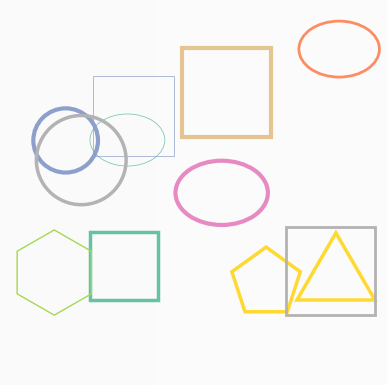[{"shape": "oval", "thickness": 0.5, "radius": 0.48, "center": [0.329, 0.636]}, {"shape": "square", "thickness": 2.5, "radius": 0.44, "center": [0.32, 0.309]}, {"shape": "oval", "thickness": 2, "radius": 0.52, "center": [0.875, 0.872]}, {"shape": "circle", "thickness": 3, "radius": 0.42, "center": [0.169, 0.635]}, {"shape": "square", "thickness": 0.5, "radius": 0.52, "center": [0.345, 0.699]}, {"shape": "oval", "thickness": 3, "radius": 0.6, "center": [0.572, 0.499]}, {"shape": "hexagon", "thickness": 1, "radius": 0.55, "center": [0.14, 0.292]}, {"shape": "triangle", "thickness": 2.5, "radius": 0.58, "center": [0.867, 0.279]}, {"shape": "pentagon", "thickness": 2.5, "radius": 0.46, "center": [0.687, 0.265]}, {"shape": "square", "thickness": 3, "radius": 0.58, "center": [0.584, 0.76]}, {"shape": "square", "thickness": 2, "radius": 0.57, "center": [0.853, 0.295]}, {"shape": "circle", "thickness": 2.5, "radius": 0.58, "center": [0.21, 0.584]}]